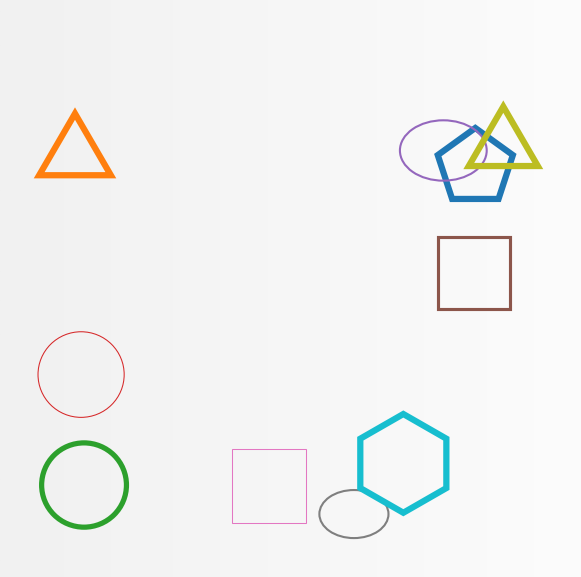[{"shape": "pentagon", "thickness": 3, "radius": 0.34, "center": [0.818, 0.71]}, {"shape": "triangle", "thickness": 3, "radius": 0.36, "center": [0.129, 0.731]}, {"shape": "circle", "thickness": 2.5, "radius": 0.36, "center": [0.145, 0.159]}, {"shape": "circle", "thickness": 0.5, "radius": 0.37, "center": [0.14, 0.351]}, {"shape": "oval", "thickness": 1, "radius": 0.37, "center": [0.763, 0.739]}, {"shape": "square", "thickness": 1.5, "radius": 0.31, "center": [0.815, 0.527]}, {"shape": "square", "thickness": 0.5, "radius": 0.32, "center": [0.463, 0.157]}, {"shape": "oval", "thickness": 1, "radius": 0.3, "center": [0.609, 0.109]}, {"shape": "triangle", "thickness": 3, "radius": 0.34, "center": [0.866, 0.746]}, {"shape": "hexagon", "thickness": 3, "radius": 0.43, "center": [0.694, 0.197]}]